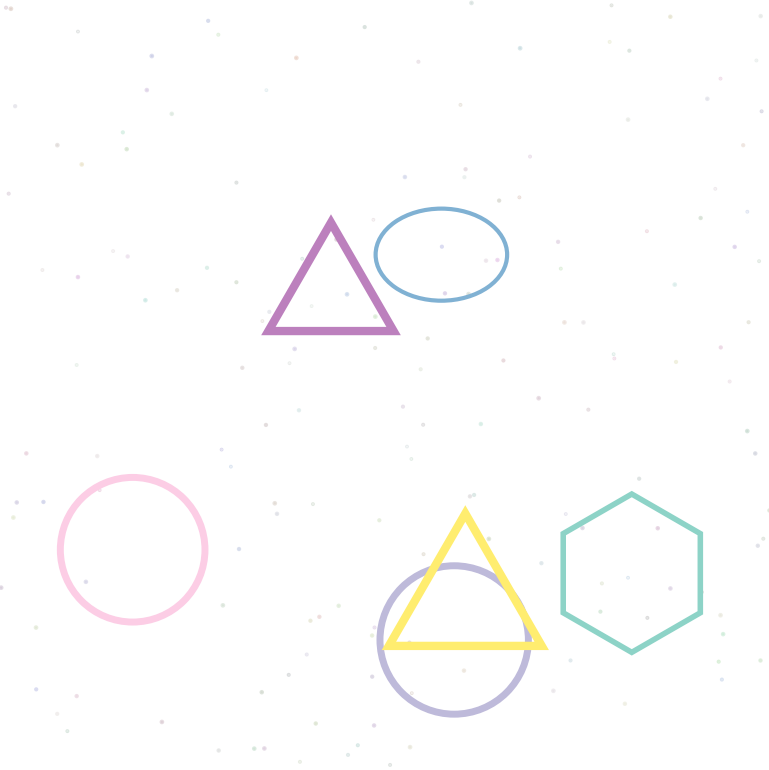[{"shape": "hexagon", "thickness": 2, "radius": 0.51, "center": [0.82, 0.256]}, {"shape": "circle", "thickness": 2.5, "radius": 0.48, "center": [0.59, 0.169]}, {"shape": "oval", "thickness": 1.5, "radius": 0.43, "center": [0.573, 0.669]}, {"shape": "circle", "thickness": 2.5, "radius": 0.47, "center": [0.172, 0.286]}, {"shape": "triangle", "thickness": 3, "radius": 0.47, "center": [0.43, 0.617]}, {"shape": "triangle", "thickness": 3, "radius": 0.57, "center": [0.604, 0.218]}]